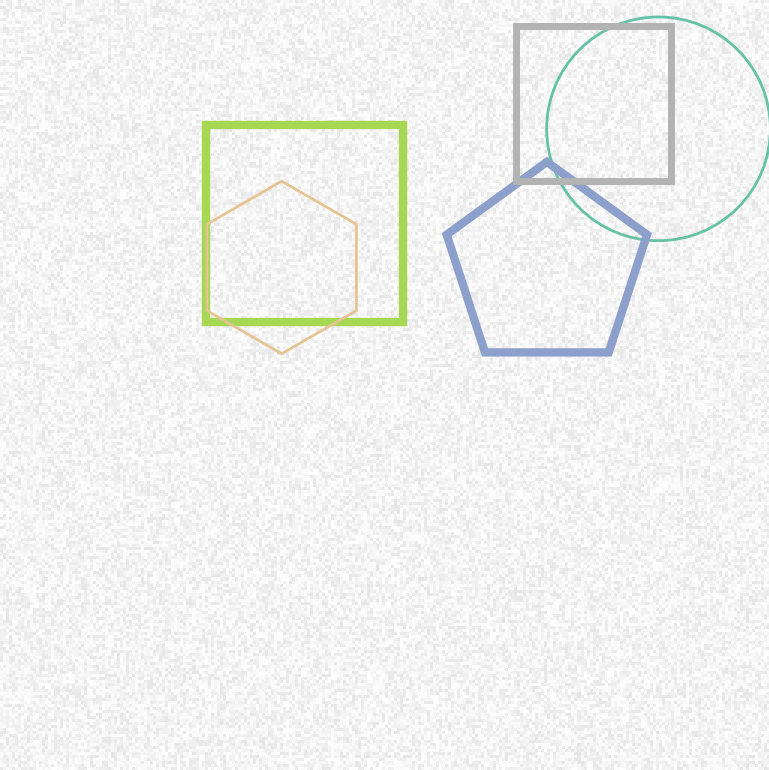[{"shape": "circle", "thickness": 1, "radius": 0.73, "center": [0.855, 0.833]}, {"shape": "pentagon", "thickness": 3, "radius": 0.68, "center": [0.71, 0.653]}, {"shape": "square", "thickness": 3, "radius": 0.64, "center": [0.395, 0.71]}, {"shape": "hexagon", "thickness": 1, "radius": 0.56, "center": [0.366, 0.653]}, {"shape": "square", "thickness": 2.5, "radius": 0.5, "center": [0.771, 0.866]}]